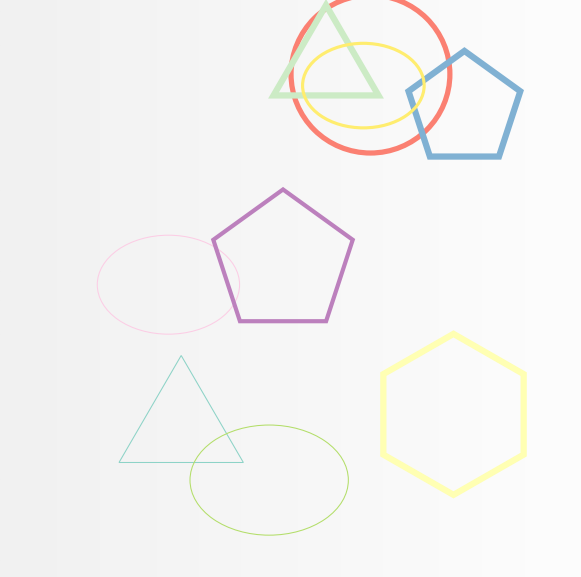[{"shape": "triangle", "thickness": 0.5, "radius": 0.62, "center": [0.312, 0.26]}, {"shape": "hexagon", "thickness": 3, "radius": 0.7, "center": [0.78, 0.282]}, {"shape": "circle", "thickness": 2.5, "radius": 0.68, "center": [0.637, 0.871]}, {"shape": "pentagon", "thickness": 3, "radius": 0.51, "center": [0.799, 0.81]}, {"shape": "oval", "thickness": 0.5, "radius": 0.68, "center": [0.463, 0.168]}, {"shape": "oval", "thickness": 0.5, "radius": 0.61, "center": [0.29, 0.506]}, {"shape": "pentagon", "thickness": 2, "radius": 0.63, "center": [0.487, 0.545]}, {"shape": "triangle", "thickness": 3, "radius": 0.52, "center": [0.561, 0.886]}, {"shape": "oval", "thickness": 1.5, "radius": 0.52, "center": [0.625, 0.851]}]